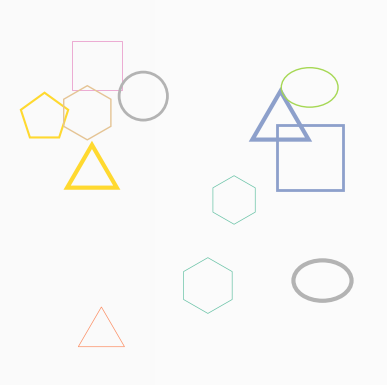[{"shape": "hexagon", "thickness": 0.5, "radius": 0.36, "center": [0.536, 0.258]}, {"shape": "hexagon", "thickness": 0.5, "radius": 0.32, "center": [0.604, 0.481]}, {"shape": "triangle", "thickness": 0.5, "radius": 0.34, "center": [0.262, 0.134]}, {"shape": "square", "thickness": 2, "radius": 0.43, "center": [0.801, 0.591]}, {"shape": "triangle", "thickness": 3, "radius": 0.42, "center": [0.724, 0.679]}, {"shape": "square", "thickness": 0.5, "radius": 0.32, "center": [0.251, 0.83]}, {"shape": "oval", "thickness": 1, "radius": 0.37, "center": [0.799, 0.773]}, {"shape": "pentagon", "thickness": 1.5, "radius": 0.32, "center": [0.115, 0.695]}, {"shape": "triangle", "thickness": 3, "radius": 0.37, "center": [0.237, 0.55]}, {"shape": "hexagon", "thickness": 1, "radius": 0.35, "center": [0.225, 0.707]}, {"shape": "circle", "thickness": 2, "radius": 0.31, "center": [0.37, 0.75]}, {"shape": "oval", "thickness": 3, "radius": 0.37, "center": [0.832, 0.271]}]